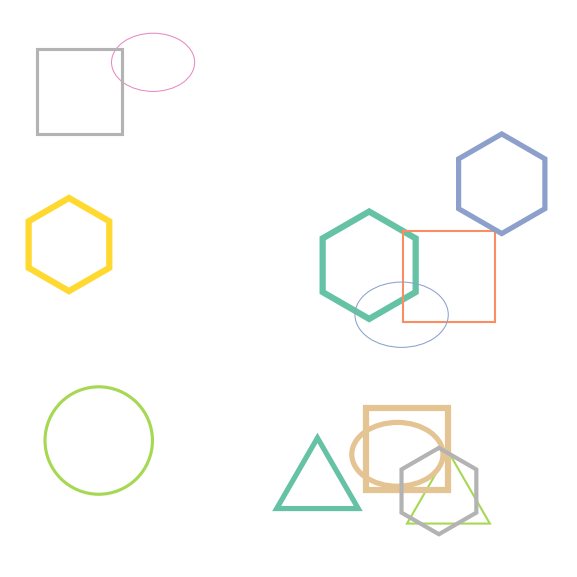[{"shape": "triangle", "thickness": 2.5, "radius": 0.41, "center": [0.55, 0.159]}, {"shape": "hexagon", "thickness": 3, "radius": 0.46, "center": [0.639, 0.54]}, {"shape": "square", "thickness": 1, "radius": 0.4, "center": [0.777, 0.52]}, {"shape": "hexagon", "thickness": 2.5, "radius": 0.43, "center": [0.869, 0.681]}, {"shape": "oval", "thickness": 0.5, "radius": 0.4, "center": [0.695, 0.454]}, {"shape": "oval", "thickness": 0.5, "radius": 0.36, "center": [0.265, 0.891]}, {"shape": "triangle", "thickness": 1, "radius": 0.41, "center": [0.777, 0.134]}, {"shape": "circle", "thickness": 1.5, "radius": 0.47, "center": [0.171, 0.236]}, {"shape": "hexagon", "thickness": 3, "radius": 0.4, "center": [0.119, 0.576]}, {"shape": "oval", "thickness": 2.5, "radius": 0.39, "center": [0.688, 0.212]}, {"shape": "square", "thickness": 3, "radius": 0.36, "center": [0.704, 0.221]}, {"shape": "hexagon", "thickness": 2, "radius": 0.37, "center": [0.76, 0.149]}, {"shape": "square", "thickness": 1.5, "radius": 0.37, "center": [0.138, 0.841]}]